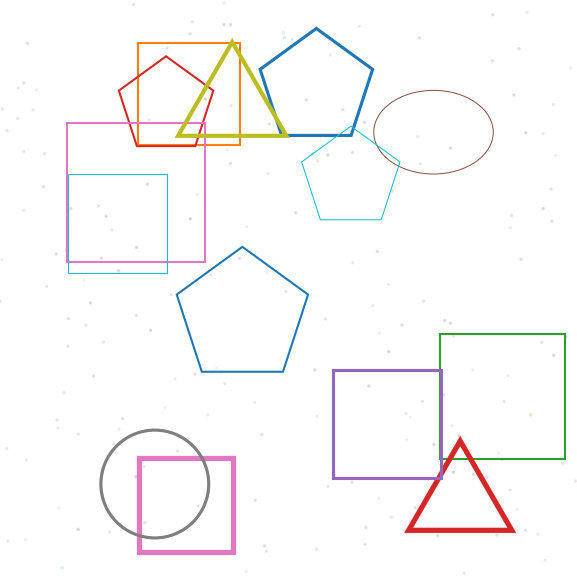[{"shape": "pentagon", "thickness": 1.5, "radius": 0.51, "center": [0.548, 0.847]}, {"shape": "pentagon", "thickness": 1, "radius": 0.6, "center": [0.42, 0.452]}, {"shape": "square", "thickness": 1, "radius": 0.44, "center": [0.328, 0.836]}, {"shape": "square", "thickness": 1, "radius": 0.54, "center": [0.871, 0.312]}, {"shape": "pentagon", "thickness": 1, "radius": 0.43, "center": [0.288, 0.816]}, {"shape": "triangle", "thickness": 2.5, "radius": 0.52, "center": [0.797, 0.132]}, {"shape": "square", "thickness": 1.5, "radius": 0.47, "center": [0.671, 0.266]}, {"shape": "oval", "thickness": 0.5, "radius": 0.52, "center": [0.751, 0.77]}, {"shape": "square", "thickness": 1, "radius": 0.6, "center": [0.236, 0.666]}, {"shape": "square", "thickness": 2.5, "radius": 0.41, "center": [0.322, 0.124]}, {"shape": "circle", "thickness": 1.5, "radius": 0.47, "center": [0.268, 0.161]}, {"shape": "triangle", "thickness": 2, "radius": 0.54, "center": [0.402, 0.818]}, {"shape": "pentagon", "thickness": 0.5, "radius": 0.45, "center": [0.607, 0.691]}, {"shape": "square", "thickness": 0.5, "radius": 0.43, "center": [0.204, 0.612]}]